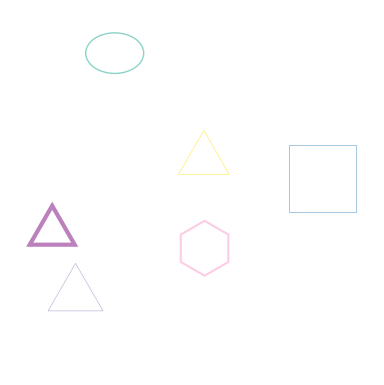[{"shape": "oval", "thickness": 1, "radius": 0.38, "center": [0.298, 0.862]}, {"shape": "triangle", "thickness": 0.5, "radius": 0.41, "center": [0.196, 0.234]}, {"shape": "square", "thickness": 0.5, "radius": 0.43, "center": [0.838, 0.536]}, {"shape": "hexagon", "thickness": 1.5, "radius": 0.36, "center": [0.531, 0.355]}, {"shape": "triangle", "thickness": 3, "radius": 0.34, "center": [0.136, 0.398]}, {"shape": "triangle", "thickness": 0.5, "radius": 0.38, "center": [0.53, 0.585]}]